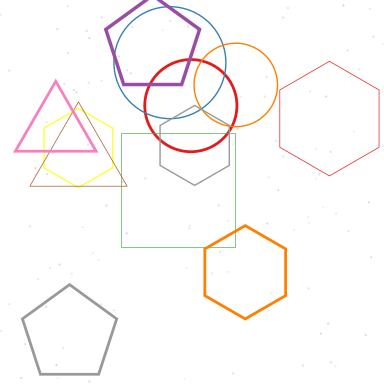[{"shape": "hexagon", "thickness": 0.5, "radius": 0.74, "center": [0.856, 0.692]}, {"shape": "circle", "thickness": 2, "radius": 0.6, "center": [0.496, 0.726]}, {"shape": "circle", "thickness": 1, "radius": 0.73, "center": [0.441, 0.837]}, {"shape": "square", "thickness": 0.5, "radius": 0.74, "center": [0.461, 0.506]}, {"shape": "pentagon", "thickness": 2.5, "radius": 0.64, "center": [0.397, 0.884]}, {"shape": "hexagon", "thickness": 2, "radius": 0.61, "center": [0.637, 0.293]}, {"shape": "circle", "thickness": 1, "radius": 0.54, "center": [0.612, 0.779]}, {"shape": "hexagon", "thickness": 1, "radius": 0.51, "center": [0.203, 0.616]}, {"shape": "triangle", "thickness": 0.5, "radius": 0.73, "center": [0.204, 0.589]}, {"shape": "triangle", "thickness": 2, "radius": 0.61, "center": [0.145, 0.668]}, {"shape": "hexagon", "thickness": 1, "radius": 0.52, "center": [0.506, 0.622]}, {"shape": "pentagon", "thickness": 2, "radius": 0.64, "center": [0.181, 0.132]}]